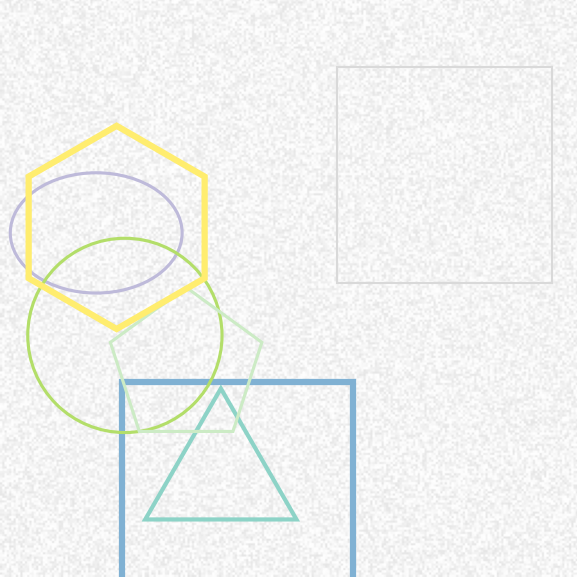[{"shape": "triangle", "thickness": 2, "radius": 0.76, "center": [0.382, 0.175]}, {"shape": "oval", "thickness": 1.5, "radius": 0.74, "center": [0.167, 0.596]}, {"shape": "square", "thickness": 3, "radius": 1.0, "center": [0.411, 0.138]}, {"shape": "circle", "thickness": 1.5, "radius": 0.84, "center": [0.216, 0.418]}, {"shape": "square", "thickness": 1, "radius": 0.93, "center": [0.77, 0.696]}, {"shape": "pentagon", "thickness": 1.5, "radius": 0.69, "center": [0.322, 0.364]}, {"shape": "hexagon", "thickness": 3, "radius": 0.88, "center": [0.202, 0.605]}]